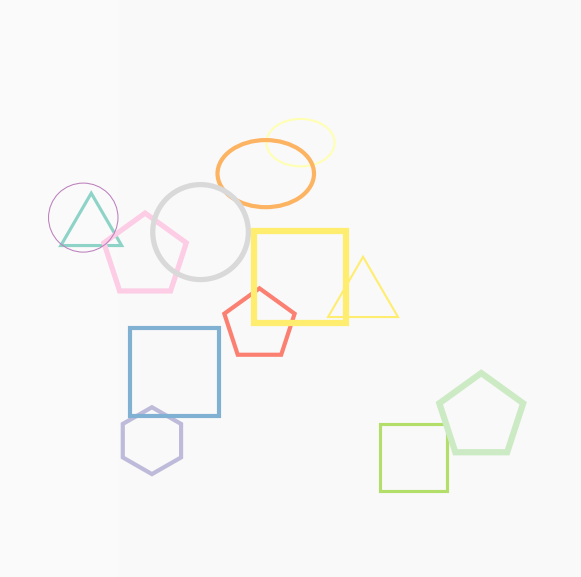[{"shape": "triangle", "thickness": 1.5, "radius": 0.3, "center": [0.157, 0.604]}, {"shape": "oval", "thickness": 1, "radius": 0.29, "center": [0.517, 0.752]}, {"shape": "hexagon", "thickness": 2, "radius": 0.29, "center": [0.261, 0.236]}, {"shape": "pentagon", "thickness": 2, "radius": 0.32, "center": [0.446, 0.436]}, {"shape": "square", "thickness": 2, "radius": 0.38, "center": [0.3, 0.355]}, {"shape": "oval", "thickness": 2, "radius": 0.42, "center": [0.457, 0.698]}, {"shape": "square", "thickness": 1.5, "radius": 0.29, "center": [0.711, 0.207]}, {"shape": "pentagon", "thickness": 2.5, "radius": 0.37, "center": [0.25, 0.556]}, {"shape": "circle", "thickness": 2.5, "radius": 0.41, "center": [0.345, 0.597]}, {"shape": "circle", "thickness": 0.5, "radius": 0.3, "center": [0.143, 0.622]}, {"shape": "pentagon", "thickness": 3, "radius": 0.38, "center": [0.828, 0.277]}, {"shape": "square", "thickness": 3, "radius": 0.4, "center": [0.516, 0.519]}, {"shape": "triangle", "thickness": 1, "radius": 0.35, "center": [0.625, 0.485]}]